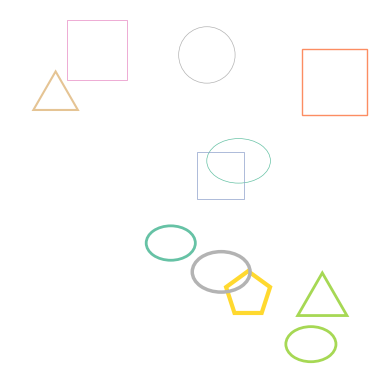[{"shape": "oval", "thickness": 2, "radius": 0.32, "center": [0.444, 0.369]}, {"shape": "oval", "thickness": 0.5, "radius": 0.41, "center": [0.62, 0.582]}, {"shape": "square", "thickness": 1, "radius": 0.42, "center": [0.869, 0.787]}, {"shape": "square", "thickness": 0.5, "radius": 0.3, "center": [0.573, 0.545]}, {"shape": "square", "thickness": 0.5, "radius": 0.39, "center": [0.251, 0.871]}, {"shape": "oval", "thickness": 2, "radius": 0.33, "center": [0.808, 0.106]}, {"shape": "triangle", "thickness": 2, "radius": 0.37, "center": [0.837, 0.217]}, {"shape": "pentagon", "thickness": 3, "radius": 0.3, "center": [0.644, 0.236]}, {"shape": "triangle", "thickness": 1.5, "radius": 0.33, "center": [0.144, 0.748]}, {"shape": "circle", "thickness": 0.5, "radius": 0.37, "center": [0.537, 0.857]}, {"shape": "oval", "thickness": 2.5, "radius": 0.38, "center": [0.574, 0.294]}]